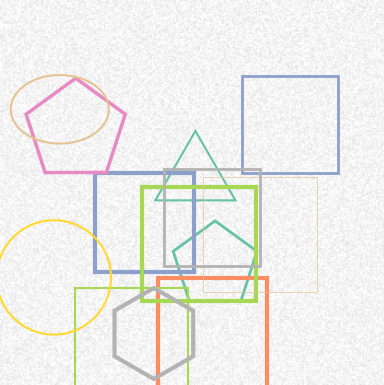[{"shape": "pentagon", "thickness": 2, "radius": 0.57, "center": [0.559, 0.312]}, {"shape": "triangle", "thickness": 1.5, "radius": 0.6, "center": [0.508, 0.54]}, {"shape": "square", "thickness": 3, "radius": 0.71, "center": [0.553, 0.136]}, {"shape": "square", "thickness": 3, "radius": 0.64, "center": [0.375, 0.422]}, {"shape": "square", "thickness": 2, "radius": 0.63, "center": [0.753, 0.676]}, {"shape": "pentagon", "thickness": 2.5, "radius": 0.68, "center": [0.197, 0.662]}, {"shape": "square", "thickness": 3, "radius": 0.74, "center": [0.517, 0.367]}, {"shape": "square", "thickness": 1.5, "radius": 0.73, "center": [0.342, 0.106]}, {"shape": "circle", "thickness": 1.5, "radius": 0.74, "center": [0.14, 0.279]}, {"shape": "oval", "thickness": 1.5, "radius": 0.64, "center": [0.155, 0.716]}, {"shape": "square", "thickness": 0.5, "radius": 0.74, "center": [0.676, 0.391]}, {"shape": "square", "thickness": 2, "radius": 0.63, "center": [0.55, 0.435]}, {"shape": "hexagon", "thickness": 3, "radius": 0.59, "center": [0.4, 0.134]}]